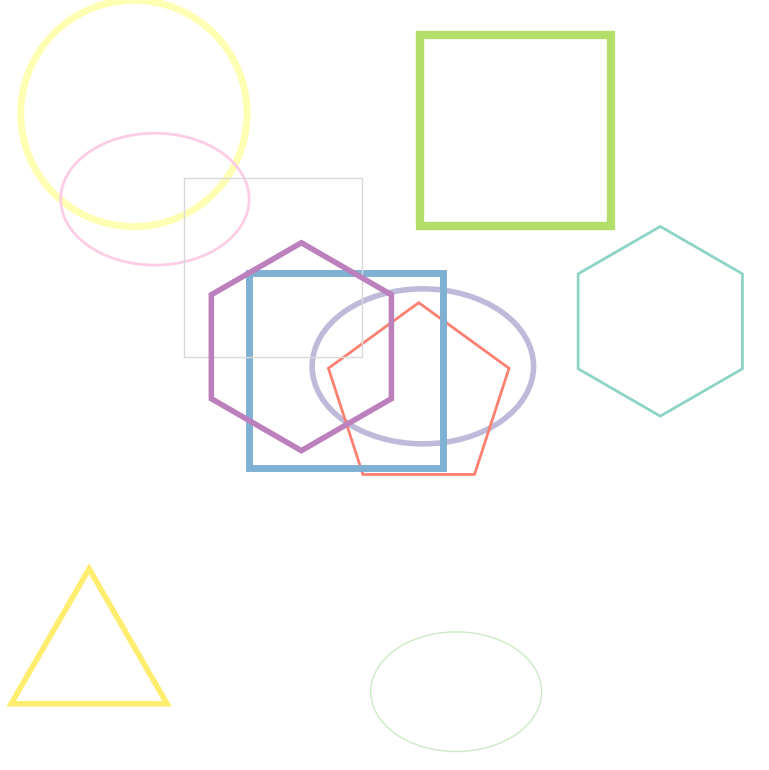[{"shape": "hexagon", "thickness": 1, "radius": 0.62, "center": [0.858, 0.583]}, {"shape": "circle", "thickness": 2.5, "radius": 0.73, "center": [0.174, 0.853]}, {"shape": "oval", "thickness": 2, "radius": 0.72, "center": [0.549, 0.524]}, {"shape": "pentagon", "thickness": 1, "radius": 0.62, "center": [0.544, 0.484]}, {"shape": "square", "thickness": 2.5, "radius": 0.63, "center": [0.449, 0.519]}, {"shape": "square", "thickness": 3, "radius": 0.62, "center": [0.67, 0.831]}, {"shape": "oval", "thickness": 1, "radius": 0.61, "center": [0.201, 0.741]}, {"shape": "square", "thickness": 0.5, "radius": 0.58, "center": [0.355, 0.653]}, {"shape": "hexagon", "thickness": 2, "radius": 0.68, "center": [0.391, 0.55]}, {"shape": "oval", "thickness": 0.5, "radius": 0.55, "center": [0.592, 0.102]}, {"shape": "triangle", "thickness": 2, "radius": 0.58, "center": [0.116, 0.144]}]